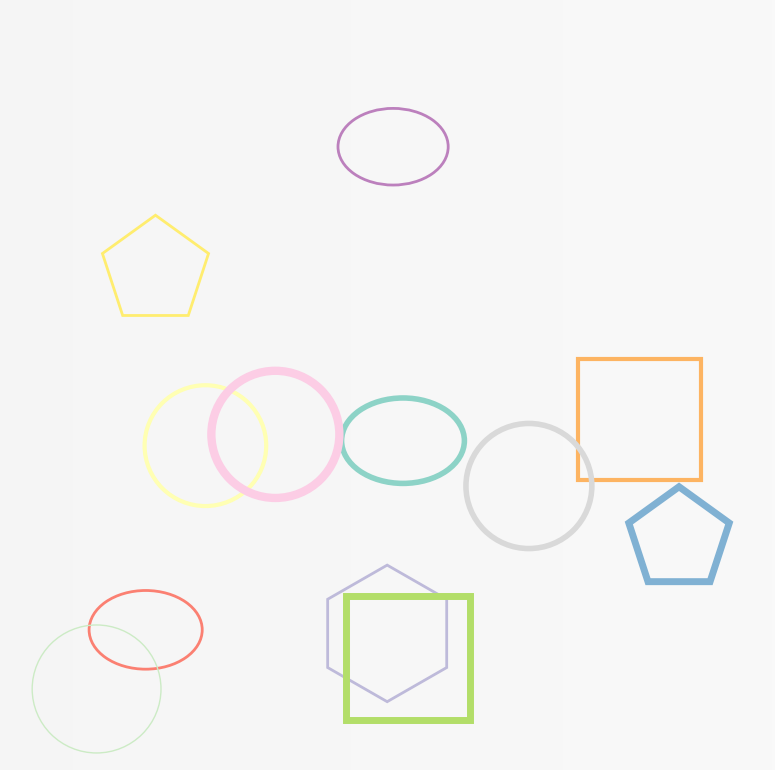[{"shape": "oval", "thickness": 2, "radius": 0.4, "center": [0.52, 0.428]}, {"shape": "circle", "thickness": 1.5, "radius": 0.39, "center": [0.265, 0.421]}, {"shape": "hexagon", "thickness": 1, "radius": 0.44, "center": [0.5, 0.177]}, {"shape": "oval", "thickness": 1, "radius": 0.36, "center": [0.188, 0.182]}, {"shape": "pentagon", "thickness": 2.5, "radius": 0.34, "center": [0.876, 0.3]}, {"shape": "square", "thickness": 1.5, "radius": 0.4, "center": [0.825, 0.455]}, {"shape": "square", "thickness": 2.5, "radius": 0.4, "center": [0.527, 0.146]}, {"shape": "circle", "thickness": 3, "radius": 0.41, "center": [0.355, 0.436]}, {"shape": "circle", "thickness": 2, "radius": 0.41, "center": [0.682, 0.369]}, {"shape": "oval", "thickness": 1, "radius": 0.36, "center": [0.507, 0.809]}, {"shape": "circle", "thickness": 0.5, "radius": 0.42, "center": [0.125, 0.105]}, {"shape": "pentagon", "thickness": 1, "radius": 0.36, "center": [0.201, 0.649]}]